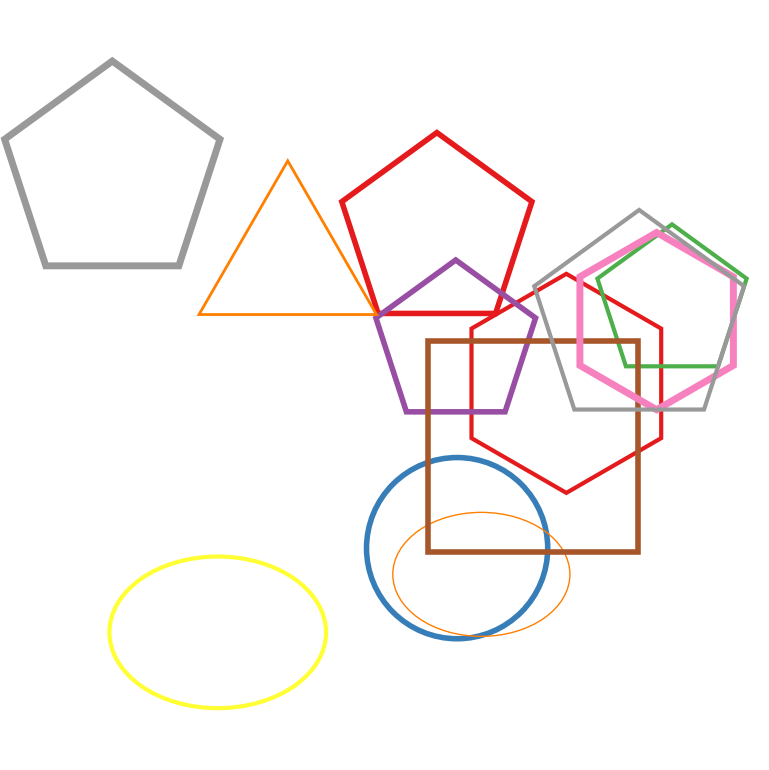[{"shape": "hexagon", "thickness": 1.5, "radius": 0.71, "center": [0.736, 0.502]}, {"shape": "pentagon", "thickness": 2, "radius": 0.65, "center": [0.567, 0.698]}, {"shape": "circle", "thickness": 2, "radius": 0.59, "center": [0.594, 0.288]}, {"shape": "pentagon", "thickness": 1.5, "radius": 0.51, "center": [0.873, 0.607]}, {"shape": "pentagon", "thickness": 2, "radius": 0.54, "center": [0.592, 0.553]}, {"shape": "oval", "thickness": 0.5, "radius": 0.58, "center": [0.625, 0.254]}, {"shape": "triangle", "thickness": 1, "radius": 0.67, "center": [0.374, 0.658]}, {"shape": "oval", "thickness": 1.5, "radius": 0.7, "center": [0.283, 0.179]}, {"shape": "square", "thickness": 2, "radius": 0.68, "center": [0.692, 0.42]}, {"shape": "hexagon", "thickness": 2.5, "radius": 0.58, "center": [0.853, 0.583]}, {"shape": "pentagon", "thickness": 1.5, "radius": 0.72, "center": [0.83, 0.584]}, {"shape": "pentagon", "thickness": 2.5, "radius": 0.74, "center": [0.146, 0.774]}]